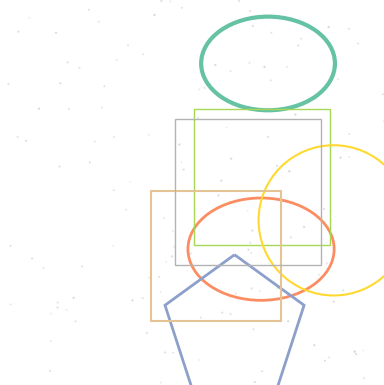[{"shape": "oval", "thickness": 3, "radius": 0.87, "center": [0.696, 0.835]}, {"shape": "oval", "thickness": 2, "radius": 0.95, "center": [0.678, 0.353]}, {"shape": "pentagon", "thickness": 2, "radius": 0.95, "center": [0.609, 0.148]}, {"shape": "square", "thickness": 1, "radius": 0.88, "center": [0.68, 0.541]}, {"shape": "circle", "thickness": 1.5, "radius": 0.98, "center": [0.867, 0.428]}, {"shape": "square", "thickness": 1.5, "radius": 0.85, "center": [0.562, 0.335]}, {"shape": "square", "thickness": 1, "radius": 0.95, "center": [0.645, 0.502]}]